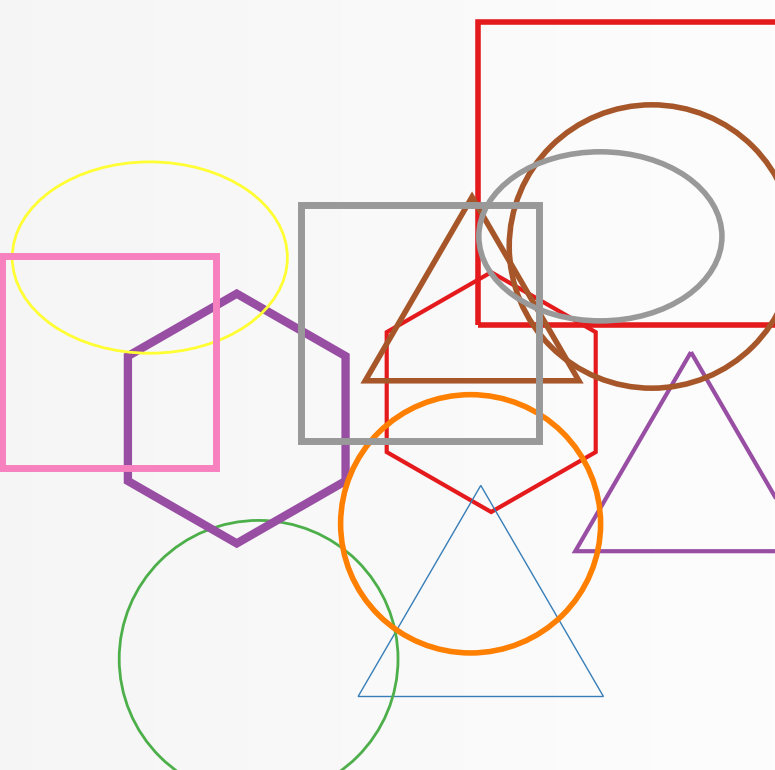[{"shape": "hexagon", "thickness": 1.5, "radius": 0.78, "center": [0.634, 0.491]}, {"shape": "square", "thickness": 2, "radius": 0.98, "center": [0.814, 0.775]}, {"shape": "triangle", "thickness": 0.5, "radius": 0.91, "center": [0.62, 0.187]}, {"shape": "circle", "thickness": 1, "radius": 0.9, "center": [0.334, 0.144]}, {"shape": "hexagon", "thickness": 3, "radius": 0.81, "center": [0.305, 0.456]}, {"shape": "triangle", "thickness": 1.5, "radius": 0.86, "center": [0.892, 0.37]}, {"shape": "circle", "thickness": 2, "radius": 0.84, "center": [0.607, 0.32]}, {"shape": "oval", "thickness": 1, "radius": 0.89, "center": [0.193, 0.666]}, {"shape": "triangle", "thickness": 2, "radius": 0.8, "center": [0.609, 0.585]}, {"shape": "circle", "thickness": 2, "radius": 0.92, "center": [0.841, 0.68]}, {"shape": "square", "thickness": 2.5, "radius": 0.69, "center": [0.141, 0.53]}, {"shape": "square", "thickness": 2.5, "radius": 0.77, "center": [0.542, 0.581]}, {"shape": "oval", "thickness": 2, "radius": 0.78, "center": [0.775, 0.693]}]